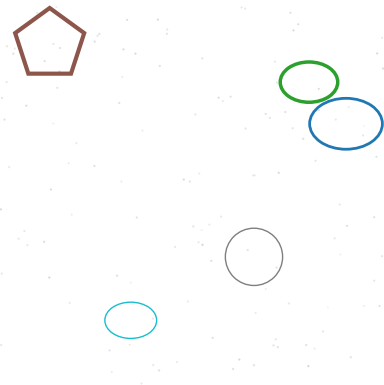[{"shape": "oval", "thickness": 2, "radius": 0.47, "center": [0.899, 0.678]}, {"shape": "oval", "thickness": 2.5, "radius": 0.37, "center": [0.803, 0.787]}, {"shape": "pentagon", "thickness": 3, "radius": 0.47, "center": [0.129, 0.885]}, {"shape": "circle", "thickness": 1, "radius": 0.37, "center": [0.66, 0.333]}, {"shape": "oval", "thickness": 1, "radius": 0.34, "center": [0.34, 0.168]}]